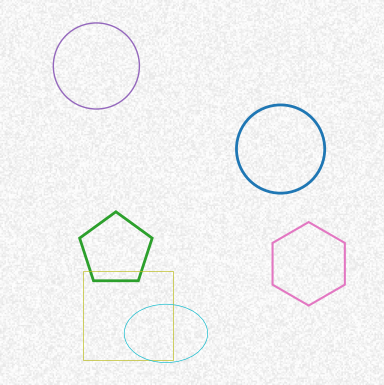[{"shape": "circle", "thickness": 2, "radius": 0.57, "center": [0.729, 0.613]}, {"shape": "pentagon", "thickness": 2, "radius": 0.5, "center": [0.301, 0.351]}, {"shape": "circle", "thickness": 1, "radius": 0.56, "center": [0.25, 0.829]}, {"shape": "hexagon", "thickness": 1.5, "radius": 0.54, "center": [0.802, 0.315]}, {"shape": "square", "thickness": 0.5, "radius": 0.58, "center": [0.332, 0.181]}, {"shape": "oval", "thickness": 0.5, "radius": 0.54, "center": [0.431, 0.134]}]